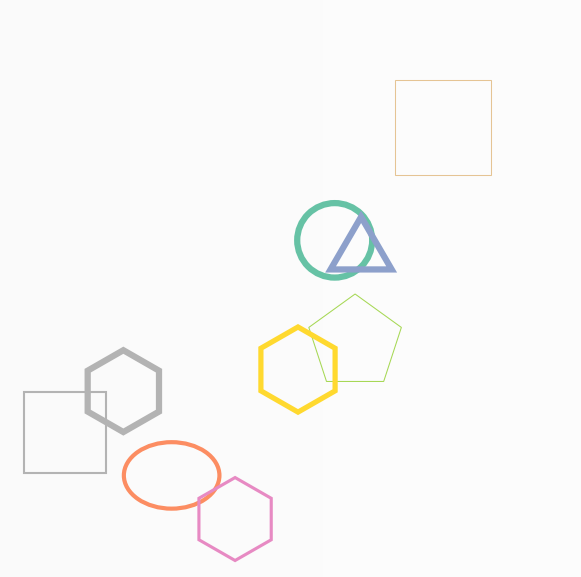[{"shape": "circle", "thickness": 3, "radius": 0.32, "center": [0.576, 0.583]}, {"shape": "oval", "thickness": 2, "radius": 0.41, "center": [0.295, 0.176]}, {"shape": "triangle", "thickness": 3, "radius": 0.3, "center": [0.621, 0.563]}, {"shape": "hexagon", "thickness": 1.5, "radius": 0.36, "center": [0.404, 0.1]}, {"shape": "pentagon", "thickness": 0.5, "radius": 0.42, "center": [0.611, 0.406]}, {"shape": "hexagon", "thickness": 2.5, "radius": 0.37, "center": [0.513, 0.359]}, {"shape": "square", "thickness": 0.5, "radius": 0.41, "center": [0.761, 0.778]}, {"shape": "hexagon", "thickness": 3, "radius": 0.35, "center": [0.212, 0.322]}, {"shape": "square", "thickness": 1, "radius": 0.35, "center": [0.112, 0.25]}]